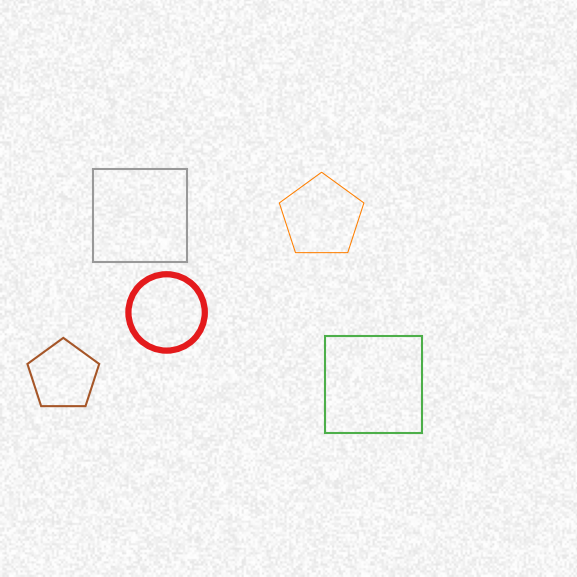[{"shape": "circle", "thickness": 3, "radius": 0.33, "center": [0.288, 0.458]}, {"shape": "square", "thickness": 1, "radius": 0.42, "center": [0.647, 0.333]}, {"shape": "pentagon", "thickness": 0.5, "radius": 0.39, "center": [0.557, 0.624]}, {"shape": "pentagon", "thickness": 1, "radius": 0.33, "center": [0.11, 0.349]}, {"shape": "square", "thickness": 1, "radius": 0.4, "center": [0.243, 0.626]}]